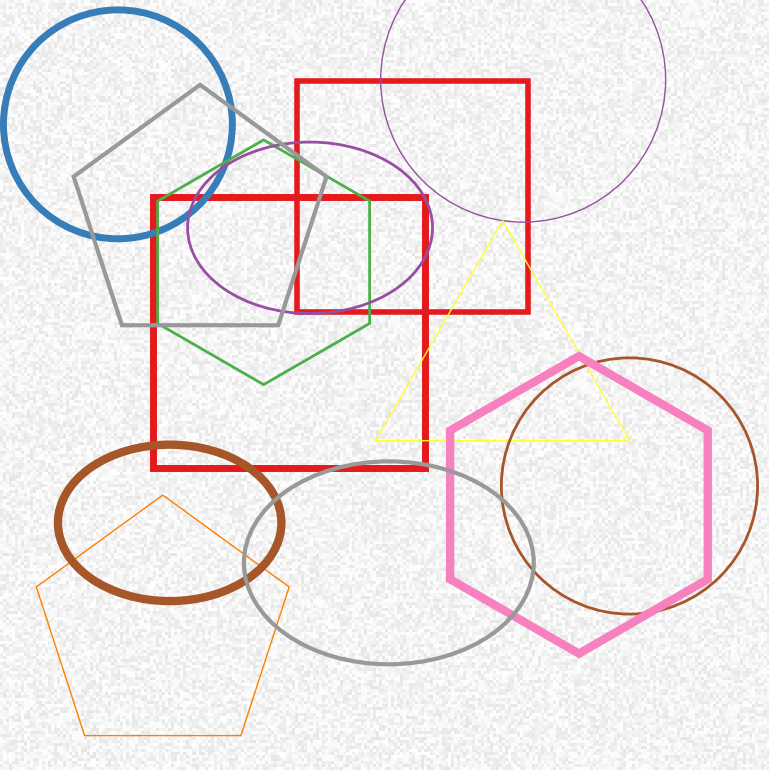[{"shape": "square", "thickness": 2.5, "radius": 0.88, "center": [0.375, 0.568]}, {"shape": "square", "thickness": 2, "radius": 0.75, "center": [0.536, 0.745]}, {"shape": "circle", "thickness": 2.5, "radius": 0.74, "center": [0.153, 0.839]}, {"shape": "hexagon", "thickness": 1, "radius": 0.79, "center": [0.342, 0.659]}, {"shape": "circle", "thickness": 0.5, "radius": 0.93, "center": [0.679, 0.897]}, {"shape": "oval", "thickness": 1, "radius": 0.8, "center": [0.403, 0.704]}, {"shape": "pentagon", "thickness": 0.5, "radius": 0.86, "center": [0.211, 0.184]}, {"shape": "triangle", "thickness": 0.5, "radius": 0.95, "center": [0.653, 0.523]}, {"shape": "circle", "thickness": 1, "radius": 0.83, "center": [0.817, 0.369]}, {"shape": "oval", "thickness": 3, "radius": 0.73, "center": [0.22, 0.321]}, {"shape": "hexagon", "thickness": 3, "radius": 0.97, "center": [0.752, 0.344]}, {"shape": "oval", "thickness": 1.5, "radius": 0.94, "center": [0.505, 0.269]}, {"shape": "pentagon", "thickness": 1.5, "radius": 0.86, "center": [0.26, 0.717]}]